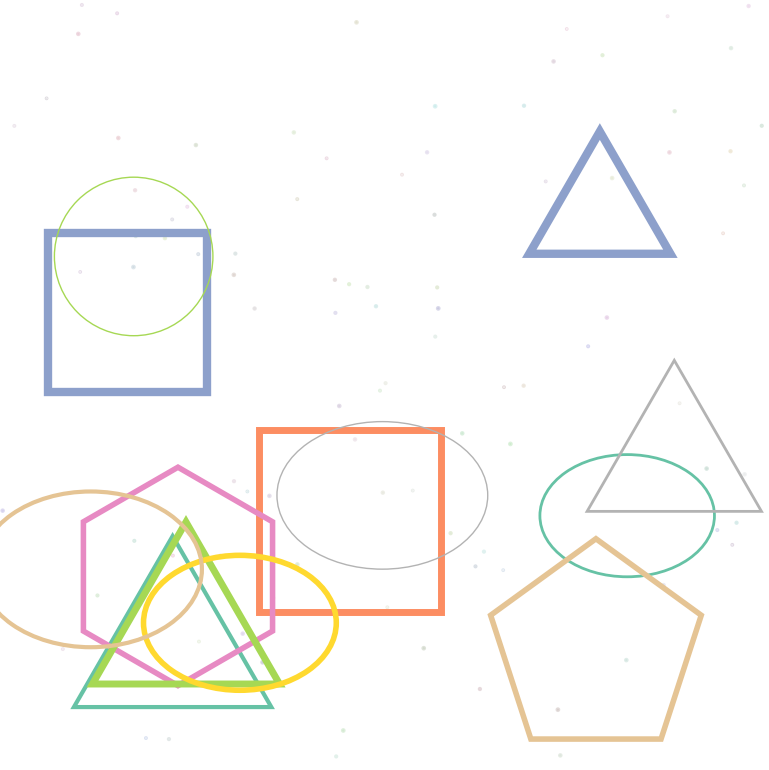[{"shape": "oval", "thickness": 1, "radius": 0.57, "center": [0.815, 0.33]}, {"shape": "triangle", "thickness": 1.5, "radius": 0.74, "center": [0.224, 0.156]}, {"shape": "square", "thickness": 2.5, "radius": 0.59, "center": [0.454, 0.323]}, {"shape": "triangle", "thickness": 3, "radius": 0.53, "center": [0.779, 0.723]}, {"shape": "square", "thickness": 3, "radius": 0.52, "center": [0.165, 0.595]}, {"shape": "hexagon", "thickness": 2, "radius": 0.71, "center": [0.231, 0.251]}, {"shape": "triangle", "thickness": 2.5, "radius": 0.7, "center": [0.242, 0.182]}, {"shape": "circle", "thickness": 0.5, "radius": 0.51, "center": [0.174, 0.667]}, {"shape": "oval", "thickness": 2, "radius": 0.63, "center": [0.312, 0.191]}, {"shape": "pentagon", "thickness": 2, "radius": 0.72, "center": [0.774, 0.157]}, {"shape": "oval", "thickness": 1.5, "radius": 0.72, "center": [0.118, 0.261]}, {"shape": "oval", "thickness": 0.5, "radius": 0.68, "center": [0.497, 0.357]}, {"shape": "triangle", "thickness": 1, "radius": 0.65, "center": [0.876, 0.401]}]